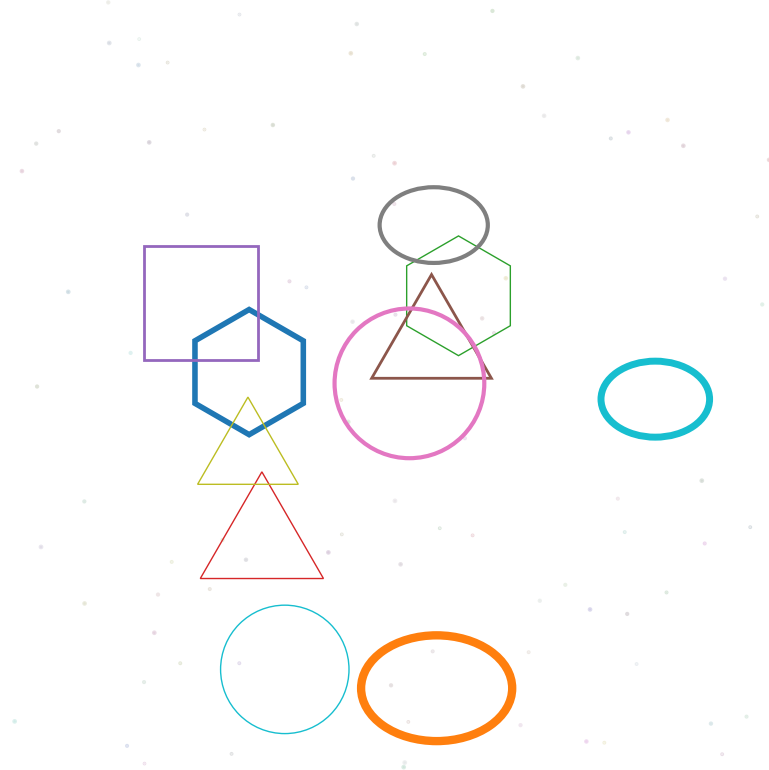[{"shape": "hexagon", "thickness": 2, "radius": 0.41, "center": [0.324, 0.517]}, {"shape": "oval", "thickness": 3, "radius": 0.49, "center": [0.567, 0.106]}, {"shape": "hexagon", "thickness": 0.5, "radius": 0.39, "center": [0.595, 0.616]}, {"shape": "triangle", "thickness": 0.5, "radius": 0.46, "center": [0.34, 0.295]}, {"shape": "square", "thickness": 1, "radius": 0.37, "center": [0.261, 0.607]}, {"shape": "triangle", "thickness": 1, "radius": 0.45, "center": [0.56, 0.554]}, {"shape": "circle", "thickness": 1.5, "radius": 0.49, "center": [0.532, 0.502]}, {"shape": "oval", "thickness": 1.5, "radius": 0.35, "center": [0.563, 0.708]}, {"shape": "triangle", "thickness": 0.5, "radius": 0.38, "center": [0.322, 0.409]}, {"shape": "oval", "thickness": 2.5, "radius": 0.35, "center": [0.851, 0.482]}, {"shape": "circle", "thickness": 0.5, "radius": 0.42, "center": [0.37, 0.131]}]